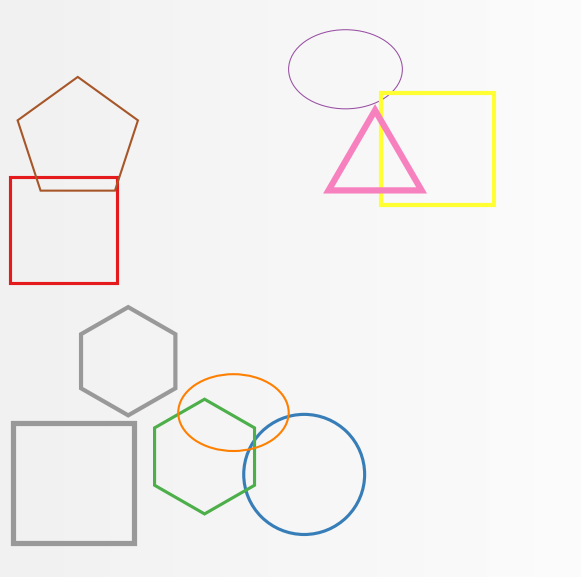[{"shape": "square", "thickness": 1.5, "radius": 0.46, "center": [0.109, 0.601]}, {"shape": "circle", "thickness": 1.5, "radius": 0.52, "center": [0.523, 0.178]}, {"shape": "hexagon", "thickness": 1.5, "radius": 0.5, "center": [0.352, 0.209]}, {"shape": "oval", "thickness": 0.5, "radius": 0.49, "center": [0.594, 0.879]}, {"shape": "oval", "thickness": 1, "radius": 0.48, "center": [0.402, 0.285]}, {"shape": "square", "thickness": 2, "radius": 0.48, "center": [0.752, 0.741]}, {"shape": "pentagon", "thickness": 1, "radius": 0.54, "center": [0.134, 0.757]}, {"shape": "triangle", "thickness": 3, "radius": 0.46, "center": [0.645, 0.716]}, {"shape": "hexagon", "thickness": 2, "radius": 0.47, "center": [0.221, 0.374]}, {"shape": "square", "thickness": 2.5, "radius": 0.52, "center": [0.127, 0.163]}]